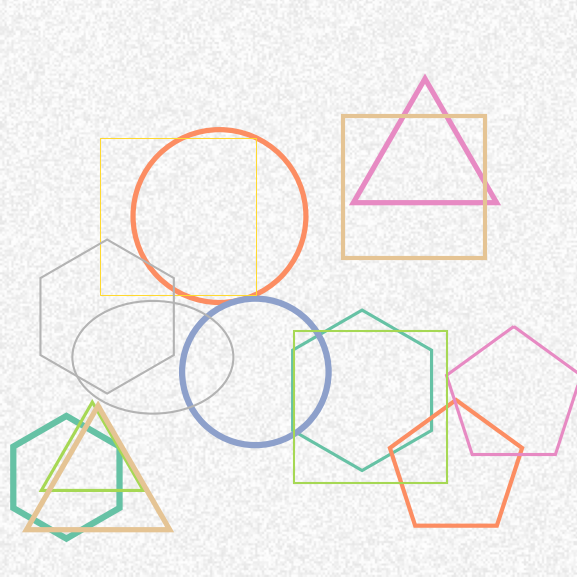[{"shape": "hexagon", "thickness": 1.5, "radius": 0.69, "center": [0.627, 0.323]}, {"shape": "hexagon", "thickness": 3, "radius": 0.53, "center": [0.115, 0.173]}, {"shape": "circle", "thickness": 2.5, "radius": 0.75, "center": [0.38, 0.625]}, {"shape": "pentagon", "thickness": 2, "radius": 0.6, "center": [0.79, 0.186]}, {"shape": "circle", "thickness": 3, "radius": 0.63, "center": [0.442, 0.355]}, {"shape": "pentagon", "thickness": 1.5, "radius": 0.61, "center": [0.89, 0.311]}, {"shape": "triangle", "thickness": 2.5, "radius": 0.72, "center": [0.736, 0.72]}, {"shape": "square", "thickness": 1, "radius": 0.66, "center": [0.641, 0.294]}, {"shape": "triangle", "thickness": 1.5, "radius": 0.51, "center": [0.16, 0.201]}, {"shape": "square", "thickness": 0.5, "radius": 0.68, "center": [0.308, 0.625]}, {"shape": "triangle", "thickness": 2.5, "radius": 0.72, "center": [0.17, 0.153]}, {"shape": "square", "thickness": 2, "radius": 0.62, "center": [0.717, 0.675]}, {"shape": "oval", "thickness": 1, "radius": 0.7, "center": [0.265, 0.38]}, {"shape": "hexagon", "thickness": 1, "radius": 0.67, "center": [0.186, 0.451]}]